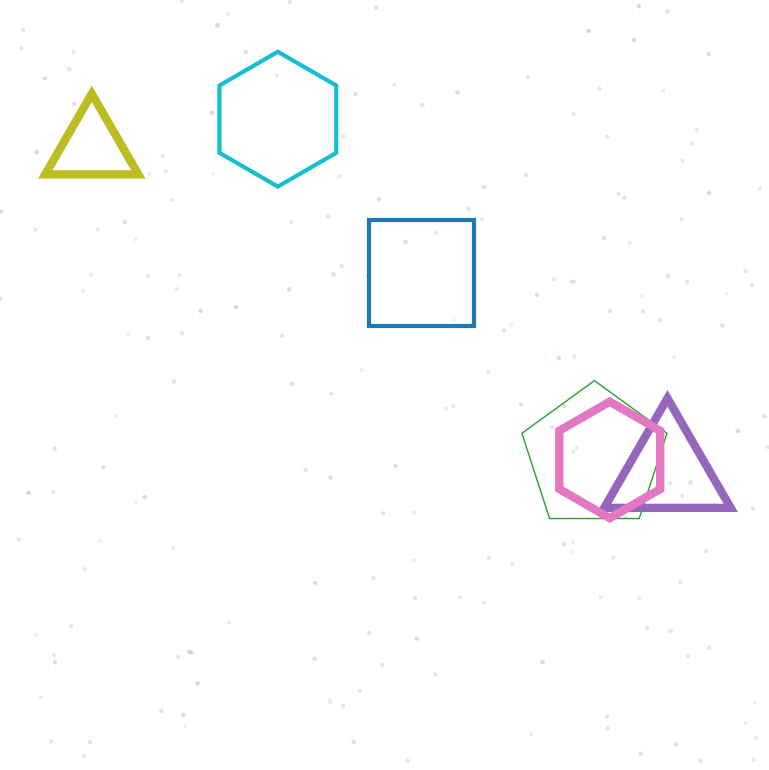[{"shape": "square", "thickness": 1.5, "radius": 0.34, "center": [0.548, 0.646]}, {"shape": "pentagon", "thickness": 0.5, "radius": 0.5, "center": [0.772, 0.407]}, {"shape": "triangle", "thickness": 3, "radius": 0.47, "center": [0.867, 0.388]}, {"shape": "hexagon", "thickness": 3, "radius": 0.38, "center": [0.792, 0.403]}, {"shape": "triangle", "thickness": 3, "radius": 0.35, "center": [0.119, 0.808]}, {"shape": "hexagon", "thickness": 1.5, "radius": 0.44, "center": [0.361, 0.845]}]